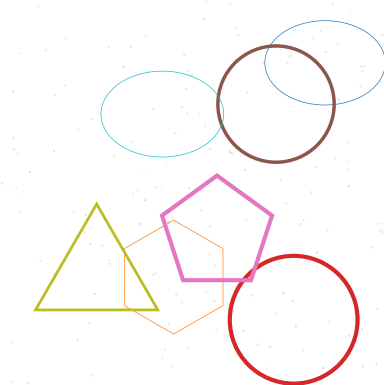[{"shape": "oval", "thickness": 0.5, "radius": 0.78, "center": [0.844, 0.837]}, {"shape": "hexagon", "thickness": 0.5, "radius": 0.74, "center": [0.451, 0.28]}, {"shape": "circle", "thickness": 3, "radius": 0.83, "center": [0.763, 0.17]}, {"shape": "circle", "thickness": 2.5, "radius": 0.76, "center": [0.717, 0.73]}, {"shape": "pentagon", "thickness": 3, "radius": 0.75, "center": [0.564, 0.394]}, {"shape": "triangle", "thickness": 2, "radius": 0.92, "center": [0.251, 0.287]}, {"shape": "oval", "thickness": 0.5, "radius": 0.8, "center": [0.422, 0.704]}]